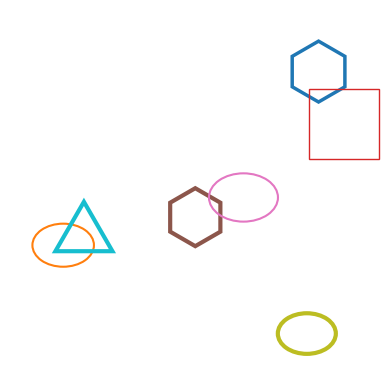[{"shape": "hexagon", "thickness": 2.5, "radius": 0.4, "center": [0.827, 0.814]}, {"shape": "oval", "thickness": 1.5, "radius": 0.4, "center": [0.164, 0.363]}, {"shape": "square", "thickness": 1, "radius": 0.45, "center": [0.894, 0.679]}, {"shape": "hexagon", "thickness": 3, "radius": 0.38, "center": [0.507, 0.436]}, {"shape": "oval", "thickness": 1.5, "radius": 0.45, "center": [0.632, 0.487]}, {"shape": "oval", "thickness": 3, "radius": 0.38, "center": [0.797, 0.134]}, {"shape": "triangle", "thickness": 3, "radius": 0.43, "center": [0.218, 0.39]}]